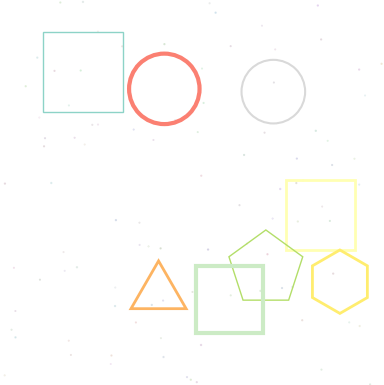[{"shape": "square", "thickness": 1, "radius": 0.52, "center": [0.216, 0.813]}, {"shape": "square", "thickness": 2, "radius": 0.45, "center": [0.833, 0.442]}, {"shape": "circle", "thickness": 3, "radius": 0.46, "center": [0.427, 0.769]}, {"shape": "triangle", "thickness": 2, "radius": 0.41, "center": [0.412, 0.24]}, {"shape": "pentagon", "thickness": 1, "radius": 0.5, "center": [0.691, 0.302]}, {"shape": "circle", "thickness": 1.5, "radius": 0.41, "center": [0.71, 0.762]}, {"shape": "square", "thickness": 3, "radius": 0.44, "center": [0.596, 0.223]}, {"shape": "hexagon", "thickness": 2, "radius": 0.41, "center": [0.883, 0.268]}]